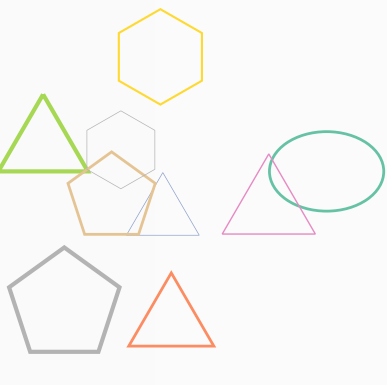[{"shape": "oval", "thickness": 2, "radius": 0.74, "center": [0.843, 0.555]}, {"shape": "triangle", "thickness": 2, "radius": 0.63, "center": [0.442, 0.164]}, {"shape": "triangle", "thickness": 0.5, "radius": 0.54, "center": [0.42, 0.443]}, {"shape": "triangle", "thickness": 1, "radius": 0.69, "center": [0.694, 0.461]}, {"shape": "triangle", "thickness": 3, "radius": 0.67, "center": [0.111, 0.621]}, {"shape": "hexagon", "thickness": 1.5, "radius": 0.62, "center": [0.414, 0.852]}, {"shape": "pentagon", "thickness": 2, "radius": 0.59, "center": [0.288, 0.487]}, {"shape": "pentagon", "thickness": 3, "radius": 0.75, "center": [0.166, 0.207]}, {"shape": "hexagon", "thickness": 0.5, "radius": 0.51, "center": [0.312, 0.611]}]